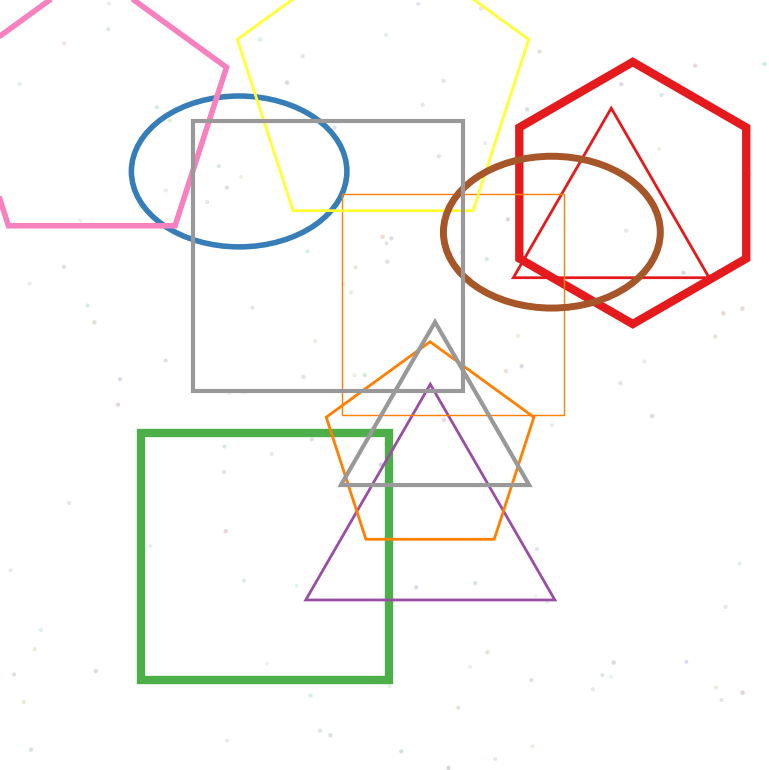[{"shape": "triangle", "thickness": 1, "radius": 0.73, "center": [0.794, 0.713]}, {"shape": "hexagon", "thickness": 3, "radius": 0.85, "center": [0.822, 0.749]}, {"shape": "oval", "thickness": 2, "radius": 0.7, "center": [0.311, 0.777]}, {"shape": "square", "thickness": 3, "radius": 0.8, "center": [0.344, 0.277]}, {"shape": "triangle", "thickness": 1, "radius": 0.93, "center": [0.559, 0.314]}, {"shape": "square", "thickness": 0.5, "radius": 0.72, "center": [0.588, 0.604]}, {"shape": "pentagon", "thickness": 1, "radius": 0.71, "center": [0.559, 0.414]}, {"shape": "pentagon", "thickness": 1, "radius": 0.99, "center": [0.497, 0.887]}, {"shape": "oval", "thickness": 2.5, "radius": 0.7, "center": [0.717, 0.698]}, {"shape": "pentagon", "thickness": 2, "radius": 0.92, "center": [0.119, 0.856]}, {"shape": "square", "thickness": 1.5, "radius": 0.88, "center": [0.426, 0.667]}, {"shape": "triangle", "thickness": 1.5, "radius": 0.71, "center": [0.565, 0.441]}]